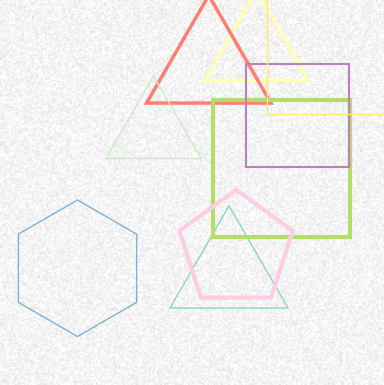[{"shape": "triangle", "thickness": 1, "radius": 0.89, "center": [0.595, 0.288]}, {"shape": "triangle", "thickness": 2.5, "radius": 0.78, "center": [0.666, 0.869]}, {"shape": "triangle", "thickness": 2.5, "radius": 0.93, "center": [0.542, 0.826]}, {"shape": "hexagon", "thickness": 1, "radius": 0.89, "center": [0.201, 0.303]}, {"shape": "square", "thickness": 3, "radius": 0.89, "center": [0.731, 0.563]}, {"shape": "pentagon", "thickness": 3, "radius": 0.77, "center": [0.613, 0.352]}, {"shape": "square", "thickness": 1.5, "radius": 0.67, "center": [0.773, 0.701]}, {"shape": "triangle", "thickness": 1, "radius": 0.71, "center": [0.399, 0.66]}, {"shape": "square", "thickness": 1, "radius": 0.87, "center": [0.868, 0.878]}]